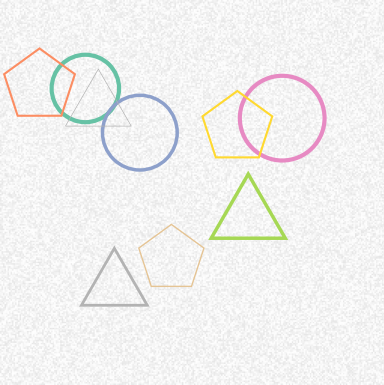[{"shape": "circle", "thickness": 3, "radius": 0.44, "center": [0.222, 0.77]}, {"shape": "pentagon", "thickness": 1.5, "radius": 0.48, "center": [0.103, 0.778]}, {"shape": "circle", "thickness": 2.5, "radius": 0.49, "center": [0.363, 0.655]}, {"shape": "circle", "thickness": 3, "radius": 0.55, "center": [0.733, 0.693]}, {"shape": "triangle", "thickness": 2.5, "radius": 0.56, "center": [0.645, 0.437]}, {"shape": "pentagon", "thickness": 1.5, "radius": 0.48, "center": [0.616, 0.668]}, {"shape": "pentagon", "thickness": 1, "radius": 0.44, "center": [0.445, 0.328]}, {"shape": "triangle", "thickness": 2, "radius": 0.49, "center": [0.297, 0.256]}, {"shape": "triangle", "thickness": 0.5, "radius": 0.49, "center": [0.255, 0.722]}]